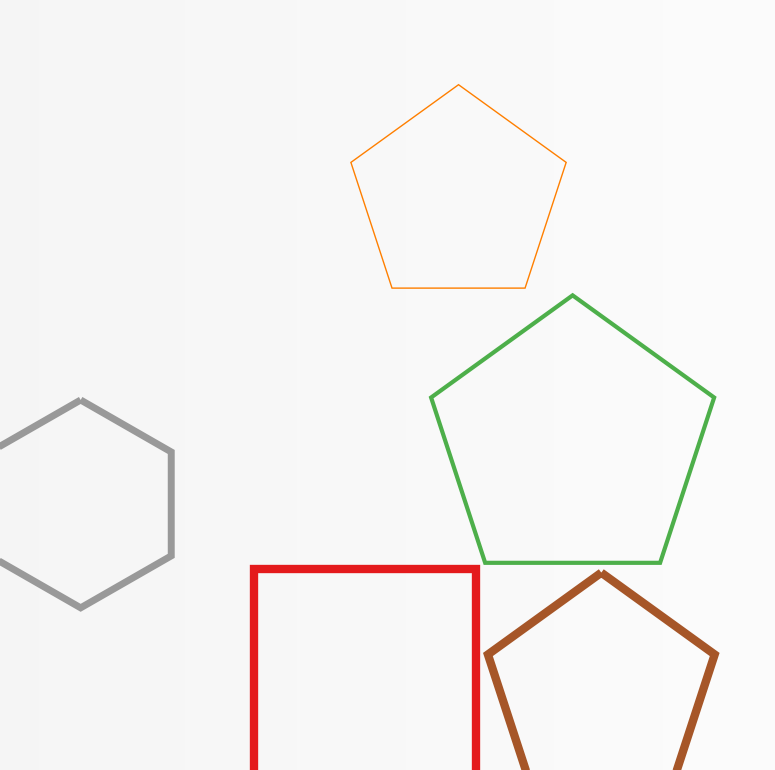[{"shape": "square", "thickness": 3, "radius": 0.72, "center": [0.471, 0.118]}, {"shape": "pentagon", "thickness": 1.5, "radius": 0.96, "center": [0.739, 0.424]}, {"shape": "pentagon", "thickness": 0.5, "radius": 0.73, "center": [0.592, 0.744]}, {"shape": "pentagon", "thickness": 3, "radius": 0.77, "center": [0.776, 0.102]}, {"shape": "hexagon", "thickness": 2.5, "radius": 0.67, "center": [0.104, 0.346]}]